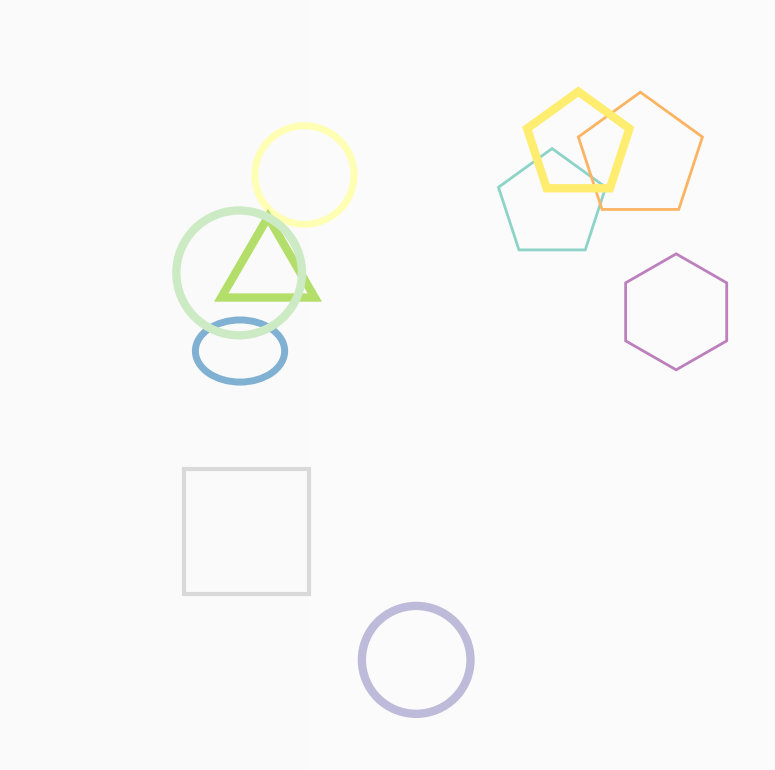[{"shape": "pentagon", "thickness": 1, "radius": 0.36, "center": [0.712, 0.734]}, {"shape": "circle", "thickness": 2.5, "radius": 0.32, "center": [0.393, 0.773]}, {"shape": "circle", "thickness": 3, "radius": 0.35, "center": [0.537, 0.143]}, {"shape": "oval", "thickness": 2.5, "radius": 0.29, "center": [0.31, 0.544]}, {"shape": "pentagon", "thickness": 1, "radius": 0.42, "center": [0.826, 0.796]}, {"shape": "triangle", "thickness": 3, "radius": 0.35, "center": [0.346, 0.648]}, {"shape": "square", "thickness": 1.5, "radius": 0.41, "center": [0.318, 0.31]}, {"shape": "hexagon", "thickness": 1, "radius": 0.38, "center": [0.872, 0.595]}, {"shape": "circle", "thickness": 3, "radius": 0.41, "center": [0.309, 0.646]}, {"shape": "pentagon", "thickness": 3, "radius": 0.35, "center": [0.746, 0.812]}]